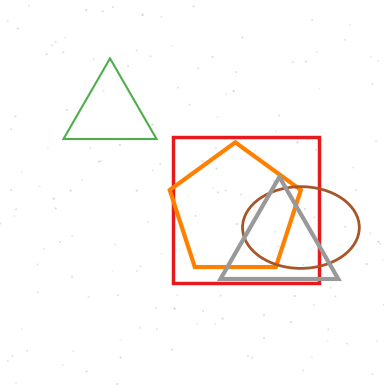[{"shape": "square", "thickness": 2.5, "radius": 0.95, "center": [0.639, 0.454]}, {"shape": "triangle", "thickness": 1.5, "radius": 0.7, "center": [0.286, 0.709]}, {"shape": "pentagon", "thickness": 3, "radius": 0.9, "center": [0.611, 0.451]}, {"shape": "oval", "thickness": 2, "radius": 0.76, "center": [0.782, 0.409]}, {"shape": "triangle", "thickness": 3, "radius": 0.88, "center": [0.726, 0.364]}]